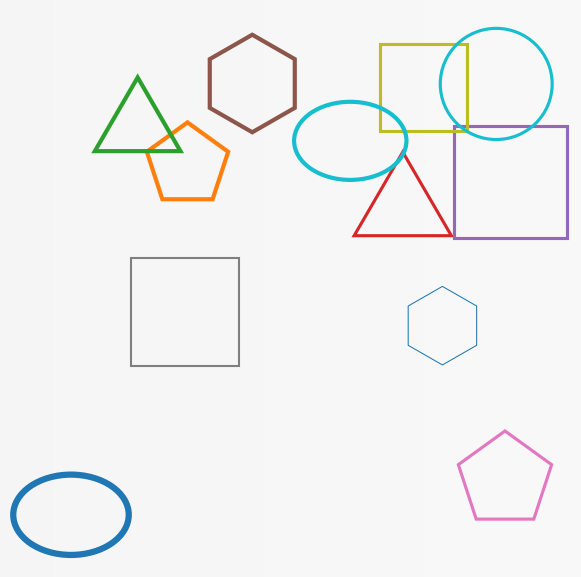[{"shape": "hexagon", "thickness": 0.5, "radius": 0.34, "center": [0.761, 0.435]}, {"shape": "oval", "thickness": 3, "radius": 0.5, "center": [0.122, 0.108]}, {"shape": "pentagon", "thickness": 2, "radius": 0.37, "center": [0.323, 0.714]}, {"shape": "triangle", "thickness": 2, "radius": 0.43, "center": [0.237, 0.78]}, {"shape": "triangle", "thickness": 1.5, "radius": 0.48, "center": [0.693, 0.639]}, {"shape": "square", "thickness": 1.5, "radius": 0.48, "center": [0.878, 0.683]}, {"shape": "hexagon", "thickness": 2, "radius": 0.42, "center": [0.434, 0.855]}, {"shape": "pentagon", "thickness": 1.5, "radius": 0.42, "center": [0.869, 0.168]}, {"shape": "square", "thickness": 1, "radius": 0.47, "center": [0.319, 0.458]}, {"shape": "square", "thickness": 1.5, "radius": 0.38, "center": [0.729, 0.847]}, {"shape": "circle", "thickness": 1.5, "radius": 0.48, "center": [0.854, 0.854]}, {"shape": "oval", "thickness": 2, "radius": 0.48, "center": [0.603, 0.755]}]